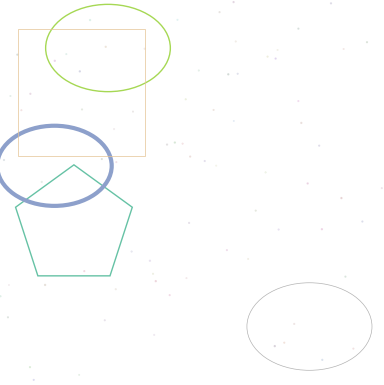[{"shape": "pentagon", "thickness": 1, "radius": 0.8, "center": [0.192, 0.412]}, {"shape": "oval", "thickness": 3, "radius": 0.74, "center": [0.141, 0.569]}, {"shape": "oval", "thickness": 1, "radius": 0.81, "center": [0.28, 0.875]}, {"shape": "square", "thickness": 0.5, "radius": 0.82, "center": [0.211, 0.76]}, {"shape": "oval", "thickness": 0.5, "radius": 0.81, "center": [0.804, 0.152]}]